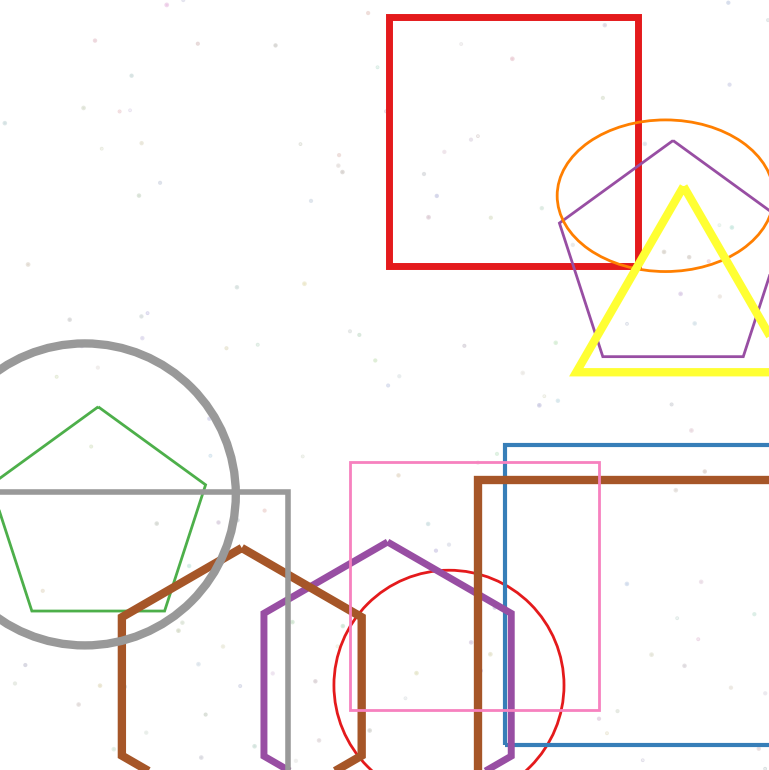[{"shape": "square", "thickness": 2.5, "radius": 0.81, "center": [0.667, 0.817]}, {"shape": "circle", "thickness": 1, "radius": 0.75, "center": [0.583, 0.11]}, {"shape": "square", "thickness": 1.5, "radius": 0.97, "center": [0.851, 0.228]}, {"shape": "pentagon", "thickness": 1, "radius": 0.73, "center": [0.128, 0.325]}, {"shape": "hexagon", "thickness": 2.5, "radius": 0.93, "center": [0.503, 0.111]}, {"shape": "pentagon", "thickness": 1, "radius": 0.78, "center": [0.874, 0.662]}, {"shape": "oval", "thickness": 1, "radius": 0.7, "center": [0.864, 0.746]}, {"shape": "triangle", "thickness": 3, "radius": 0.8, "center": [0.888, 0.597]}, {"shape": "hexagon", "thickness": 3, "radius": 0.9, "center": [0.314, 0.109]}, {"shape": "square", "thickness": 3, "radius": 0.98, "center": [0.817, 0.181]}, {"shape": "square", "thickness": 1, "radius": 0.81, "center": [0.616, 0.239]}, {"shape": "circle", "thickness": 3, "radius": 0.98, "center": [0.11, 0.358]}, {"shape": "square", "thickness": 2, "radius": 1.0, "center": [0.174, 0.162]}]